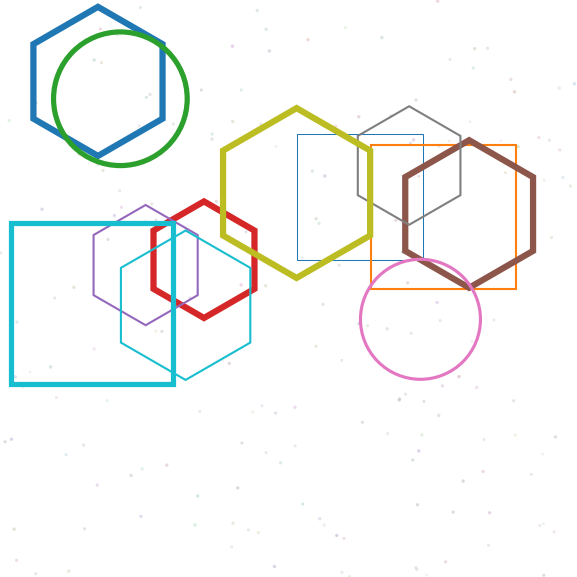[{"shape": "square", "thickness": 0.5, "radius": 0.54, "center": [0.624, 0.658]}, {"shape": "hexagon", "thickness": 3, "radius": 0.65, "center": [0.17, 0.858]}, {"shape": "square", "thickness": 1, "radius": 0.63, "center": [0.768, 0.623]}, {"shape": "circle", "thickness": 2.5, "radius": 0.58, "center": [0.208, 0.828]}, {"shape": "hexagon", "thickness": 3, "radius": 0.5, "center": [0.353, 0.549]}, {"shape": "hexagon", "thickness": 1, "radius": 0.52, "center": [0.252, 0.54]}, {"shape": "hexagon", "thickness": 3, "radius": 0.64, "center": [0.812, 0.629]}, {"shape": "circle", "thickness": 1.5, "radius": 0.52, "center": [0.728, 0.446]}, {"shape": "hexagon", "thickness": 1, "radius": 0.51, "center": [0.708, 0.713]}, {"shape": "hexagon", "thickness": 3, "radius": 0.74, "center": [0.514, 0.665]}, {"shape": "square", "thickness": 2.5, "radius": 0.7, "center": [0.159, 0.474]}, {"shape": "hexagon", "thickness": 1, "radius": 0.65, "center": [0.321, 0.471]}]